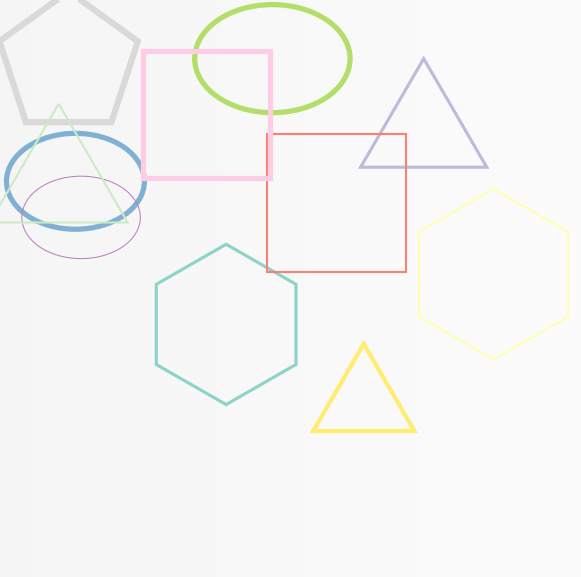[{"shape": "hexagon", "thickness": 1.5, "radius": 0.69, "center": [0.389, 0.437]}, {"shape": "hexagon", "thickness": 1, "radius": 0.74, "center": [0.849, 0.524]}, {"shape": "triangle", "thickness": 1.5, "radius": 0.63, "center": [0.729, 0.772]}, {"shape": "square", "thickness": 1, "radius": 0.6, "center": [0.579, 0.648]}, {"shape": "oval", "thickness": 2.5, "radius": 0.59, "center": [0.13, 0.685]}, {"shape": "oval", "thickness": 2.5, "radius": 0.67, "center": [0.469, 0.898]}, {"shape": "square", "thickness": 2.5, "radius": 0.55, "center": [0.355, 0.801]}, {"shape": "pentagon", "thickness": 3, "radius": 0.63, "center": [0.118, 0.889]}, {"shape": "oval", "thickness": 0.5, "radius": 0.51, "center": [0.139, 0.623]}, {"shape": "triangle", "thickness": 1, "radius": 0.69, "center": [0.101, 0.682]}, {"shape": "triangle", "thickness": 2, "radius": 0.5, "center": [0.626, 0.303]}]